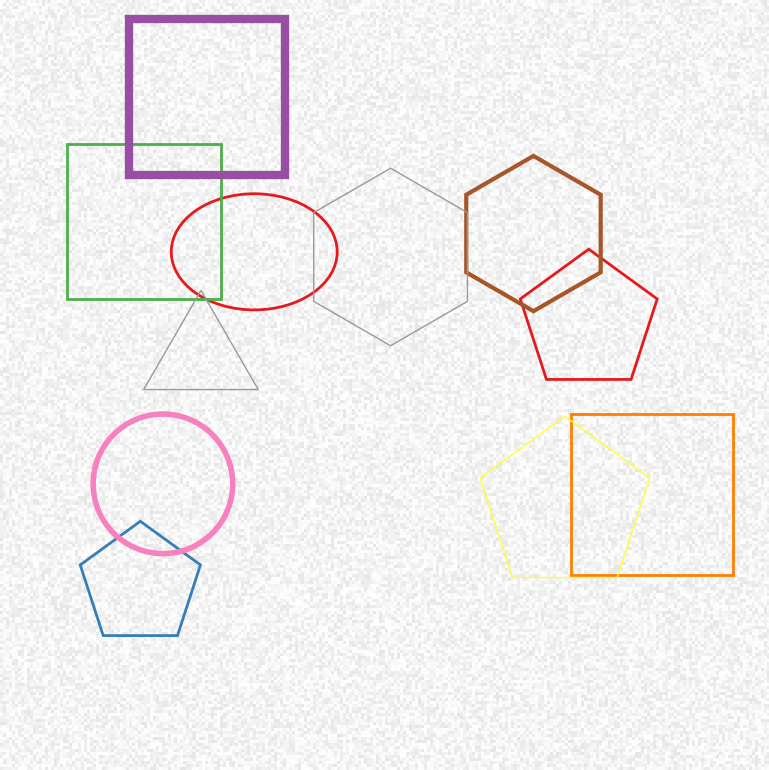[{"shape": "pentagon", "thickness": 1, "radius": 0.47, "center": [0.765, 0.583]}, {"shape": "oval", "thickness": 1, "radius": 0.54, "center": [0.33, 0.673]}, {"shape": "pentagon", "thickness": 1, "radius": 0.41, "center": [0.182, 0.241]}, {"shape": "square", "thickness": 1, "radius": 0.5, "center": [0.186, 0.712]}, {"shape": "square", "thickness": 3, "radius": 0.51, "center": [0.269, 0.874]}, {"shape": "square", "thickness": 1, "radius": 0.52, "center": [0.847, 0.357]}, {"shape": "pentagon", "thickness": 0.5, "radius": 0.58, "center": [0.734, 0.344]}, {"shape": "hexagon", "thickness": 1.5, "radius": 0.5, "center": [0.693, 0.697]}, {"shape": "circle", "thickness": 2, "radius": 0.45, "center": [0.212, 0.372]}, {"shape": "hexagon", "thickness": 0.5, "radius": 0.58, "center": [0.507, 0.666]}, {"shape": "triangle", "thickness": 0.5, "radius": 0.43, "center": [0.261, 0.537]}]